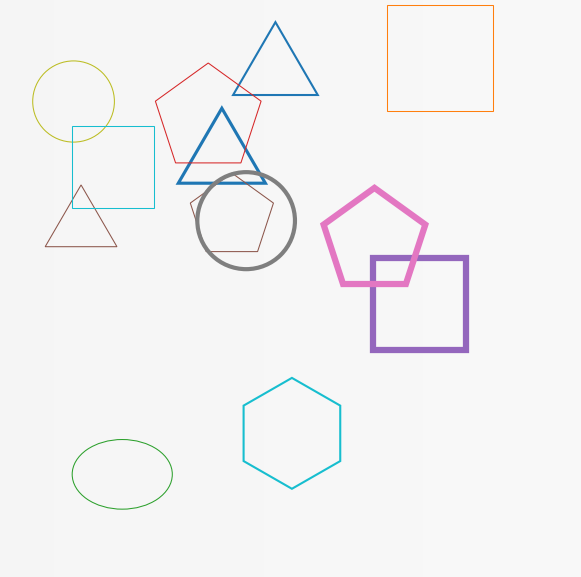[{"shape": "triangle", "thickness": 1.5, "radius": 0.43, "center": [0.382, 0.725]}, {"shape": "triangle", "thickness": 1, "radius": 0.42, "center": [0.474, 0.877]}, {"shape": "square", "thickness": 0.5, "radius": 0.46, "center": [0.757, 0.898]}, {"shape": "oval", "thickness": 0.5, "radius": 0.43, "center": [0.21, 0.178]}, {"shape": "pentagon", "thickness": 0.5, "radius": 0.48, "center": [0.358, 0.794]}, {"shape": "square", "thickness": 3, "radius": 0.4, "center": [0.722, 0.473]}, {"shape": "triangle", "thickness": 0.5, "radius": 0.36, "center": [0.139, 0.608]}, {"shape": "pentagon", "thickness": 0.5, "radius": 0.38, "center": [0.399, 0.624]}, {"shape": "pentagon", "thickness": 3, "radius": 0.46, "center": [0.644, 0.582]}, {"shape": "circle", "thickness": 2, "radius": 0.42, "center": [0.423, 0.617]}, {"shape": "circle", "thickness": 0.5, "radius": 0.35, "center": [0.127, 0.823]}, {"shape": "hexagon", "thickness": 1, "radius": 0.48, "center": [0.502, 0.249]}, {"shape": "square", "thickness": 0.5, "radius": 0.35, "center": [0.194, 0.71]}]